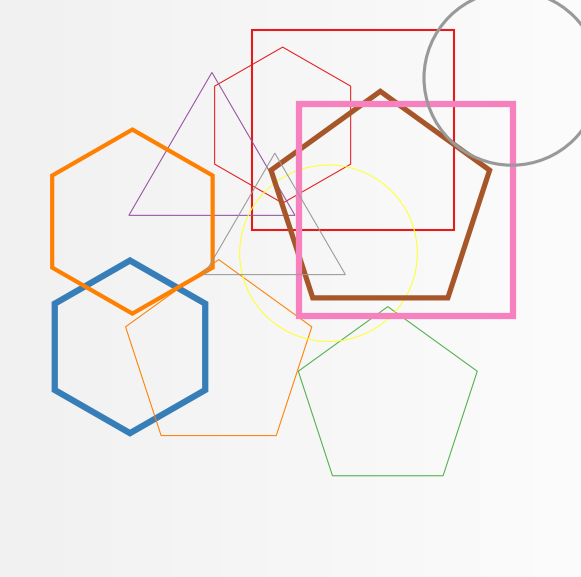[{"shape": "square", "thickness": 1, "radius": 0.87, "center": [0.608, 0.774]}, {"shape": "hexagon", "thickness": 0.5, "radius": 0.68, "center": [0.486, 0.782]}, {"shape": "hexagon", "thickness": 3, "radius": 0.75, "center": [0.224, 0.399]}, {"shape": "pentagon", "thickness": 0.5, "radius": 0.81, "center": [0.667, 0.306]}, {"shape": "triangle", "thickness": 0.5, "radius": 0.83, "center": [0.365, 0.709]}, {"shape": "hexagon", "thickness": 2, "radius": 0.8, "center": [0.228, 0.615]}, {"shape": "pentagon", "thickness": 0.5, "radius": 0.84, "center": [0.376, 0.381]}, {"shape": "circle", "thickness": 0.5, "radius": 0.76, "center": [0.565, 0.561]}, {"shape": "pentagon", "thickness": 2.5, "radius": 0.99, "center": [0.654, 0.643]}, {"shape": "square", "thickness": 3, "radius": 0.92, "center": [0.699, 0.635]}, {"shape": "circle", "thickness": 1.5, "radius": 0.76, "center": [0.881, 0.864]}, {"shape": "triangle", "thickness": 0.5, "radius": 0.7, "center": [0.473, 0.594]}]